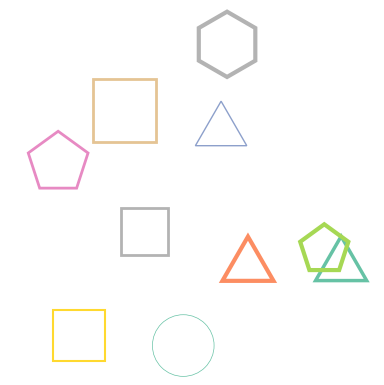[{"shape": "circle", "thickness": 0.5, "radius": 0.4, "center": [0.476, 0.102]}, {"shape": "triangle", "thickness": 2.5, "radius": 0.38, "center": [0.886, 0.31]}, {"shape": "triangle", "thickness": 3, "radius": 0.38, "center": [0.644, 0.309]}, {"shape": "triangle", "thickness": 1, "radius": 0.39, "center": [0.574, 0.66]}, {"shape": "pentagon", "thickness": 2, "radius": 0.41, "center": [0.151, 0.577]}, {"shape": "pentagon", "thickness": 3, "radius": 0.33, "center": [0.842, 0.352]}, {"shape": "square", "thickness": 1.5, "radius": 0.34, "center": [0.205, 0.128]}, {"shape": "square", "thickness": 2, "radius": 0.41, "center": [0.324, 0.714]}, {"shape": "square", "thickness": 2, "radius": 0.31, "center": [0.375, 0.399]}, {"shape": "hexagon", "thickness": 3, "radius": 0.42, "center": [0.59, 0.885]}]